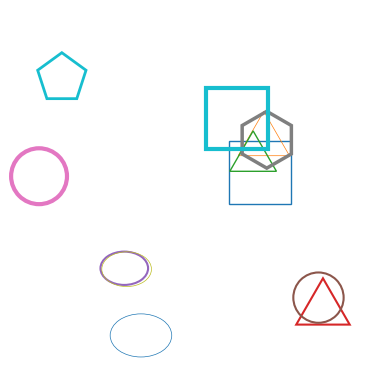[{"shape": "square", "thickness": 1, "radius": 0.41, "center": [0.676, 0.551]}, {"shape": "oval", "thickness": 0.5, "radius": 0.4, "center": [0.366, 0.129]}, {"shape": "triangle", "thickness": 0.5, "radius": 0.38, "center": [0.685, 0.634]}, {"shape": "triangle", "thickness": 1, "radius": 0.35, "center": [0.657, 0.59]}, {"shape": "triangle", "thickness": 1.5, "radius": 0.4, "center": [0.839, 0.197]}, {"shape": "oval", "thickness": 1.5, "radius": 0.31, "center": [0.323, 0.303]}, {"shape": "circle", "thickness": 1.5, "radius": 0.33, "center": [0.827, 0.227]}, {"shape": "circle", "thickness": 3, "radius": 0.36, "center": [0.101, 0.542]}, {"shape": "hexagon", "thickness": 2.5, "radius": 0.37, "center": [0.693, 0.637]}, {"shape": "oval", "thickness": 0.5, "radius": 0.32, "center": [0.329, 0.301]}, {"shape": "square", "thickness": 3, "radius": 0.4, "center": [0.615, 0.692]}, {"shape": "pentagon", "thickness": 2, "radius": 0.33, "center": [0.161, 0.797]}]